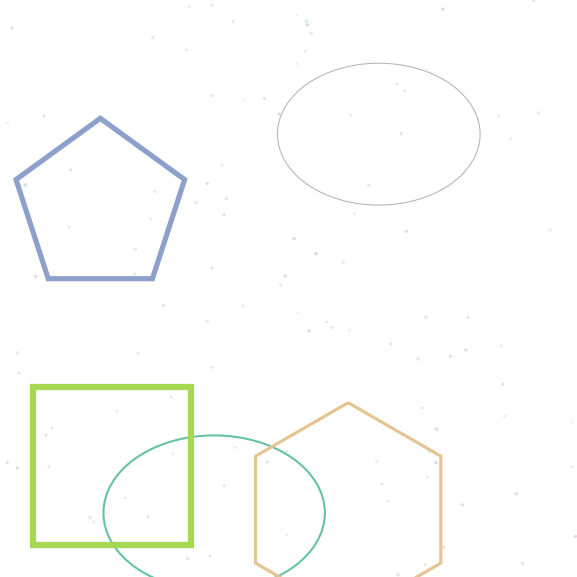[{"shape": "oval", "thickness": 1, "radius": 0.96, "center": [0.371, 0.111]}, {"shape": "pentagon", "thickness": 2.5, "radius": 0.77, "center": [0.174, 0.641]}, {"shape": "square", "thickness": 3, "radius": 0.68, "center": [0.194, 0.192]}, {"shape": "hexagon", "thickness": 1.5, "radius": 0.93, "center": [0.603, 0.117]}, {"shape": "oval", "thickness": 0.5, "radius": 0.88, "center": [0.656, 0.767]}]